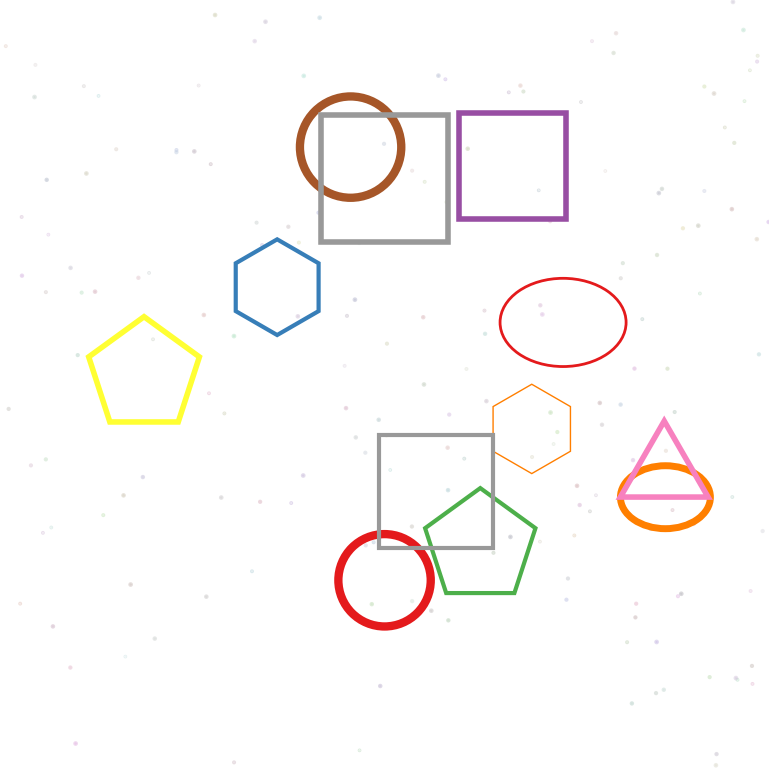[{"shape": "oval", "thickness": 1, "radius": 0.41, "center": [0.731, 0.581]}, {"shape": "circle", "thickness": 3, "radius": 0.3, "center": [0.499, 0.246]}, {"shape": "hexagon", "thickness": 1.5, "radius": 0.31, "center": [0.36, 0.627]}, {"shape": "pentagon", "thickness": 1.5, "radius": 0.38, "center": [0.624, 0.291]}, {"shape": "square", "thickness": 2, "radius": 0.35, "center": [0.666, 0.785]}, {"shape": "oval", "thickness": 2.5, "radius": 0.29, "center": [0.864, 0.354]}, {"shape": "hexagon", "thickness": 0.5, "radius": 0.29, "center": [0.691, 0.443]}, {"shape": "pentagon", "thickness": 2, "radius": 0.38, "center": [0.187, 0.513]}, {"shape": "circle", "thickness": 3, "radius": 0.33, "center": [0.455, 0.809]}, {"shape": "triangle", "thickness": 2, "radius": 0.33, "center": [0.863, 0.387]}, {"shape": "square", "thickness": 2, "radius": 0.41, "center": [0.499, 0.769]}, {"shape": "square", "thickness": 1.5, "radius": 0.37, "center": [0.566, 0.362]}]